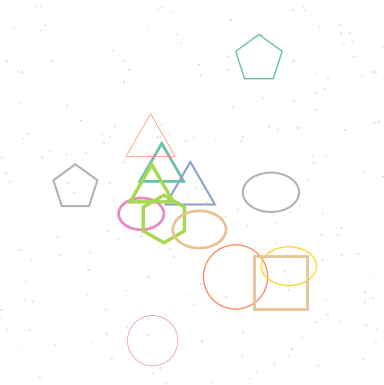[{"shape": "triangle", "thickness": 2, "radius": 0.33, "center": [0.42, 0.562]}, {"shape": "pentagon", "thickness": 1, "radius": 0.32, "center": [0.673, 0.847]}, {"shape": "triangle", "thickness": 0.5, "radius": 0.37, "center": [0.391, 0.63]}, {"shape": "circle", "thickness": 1, "radius": 0.42, "center": [0.612, 0.281]}, {"shape": "triangle", "thickness": 1.5, "radius": 0.37, "center": [0.494, 0.506]}, {"shape": "oval", "thickness": 2, "radius": 0.29, "center": [0.367, 0.445]}, {"shape": "circle", "thickness": 0.5, "radius": 0.33, "center": [0.397, 0.115]}, {"shape": "hexagon", "thickness": 2.5, "radius": 0.31, "center": [0.426, 0.431]}, {"shape": "triangle", "thickness": 2.5, "radius": 0.32, "center": [0.394, 0.508]}, {"shape": "oval", "thickness": 1, "radius": 0.36, "center": [0.75, 0.309]}, {"shape": "oval", "thickness": 2, "radius": 0.35, "center": [0.518, 0.404]}, {"shape": "square", "thickness": 2, "radius": 0.34, "center": [0.73, 0.267]}, {"shape": "pentagon", "thickness": 1.5, "radius": 0.3, "center": [0.196, 0.513]}, {"shape": "oval", "thickness": 1.5, "radius": 0.37, "center": [0.704, 0.5]}]